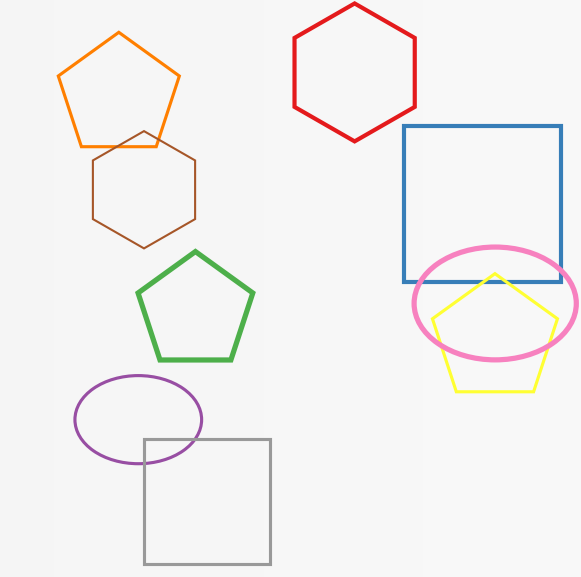[{"shape": "hexagon", "thickness": 2, "radius": 0.6, "center": [0.61, 0.874]}, {"shape": "square", "thickness": 2, "radius": 0.68, "center": [0.831, 0.646]}, {"shape": "pentagon", "thickness": 2.5, "radius": 0.52, "center": [0.336, 0.46]}, {"shape": "oval", "thickness": 1.5, "radius": 0.54, "center": [0.238, 0.272]}, {"shape": "pentagon", "thickness": 1.5, "radius": 0.55, "center": [0.204, 0.834]}, {"shape": "pentagon", "thickness": 1.5, "radius": 0.57, "center": [0.852, 0.412]}, {"shape": "hexagon", "thickness": 1, "radius": 0.51, "center": [0.248, 0.671]}, {"shape": "oval", "thickness": 2.5, "radius": 0.7, "center": [0.852, 0.474]}, {"shape": "square", "thickness": 1.5, "radius": 0.54, "center": [0.355, 0.131]}]